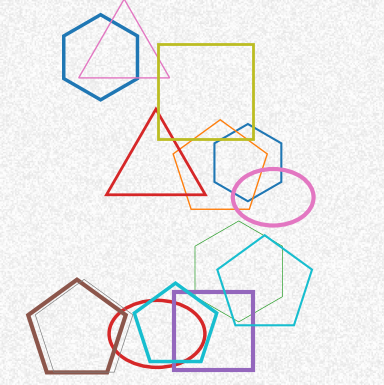[{"shape": "hexagon", "thickness": 1.5, "radius": 0.5, "center": [0.644, 0.578]}, {"shape": "hexagon", "thickness": 2.5, "radius": 0.55, "center": [0.261, 0.851]}, {"shape": "pentagon", "thickness": 1, "radius": 0.64, "center": [0.572, 0.56]}, {"shape": "hexagon", "thickness": 0.5, "radius": 0.66, "center": [0.62, 0.295]}, {"shape": "oval", "thickness": 2.5, "radius": 0.62, "center": [0.408, 0.133]}, {"shape": "triangle", "thickness": 2, "radius": 0.74, "center": [0.405, 0.568]}, {"shape": "square", "thickness": 3, "radius": 0.51, "center": [0.554, 0.139]}, {"shape": "pentagon", "thickness": 3, "radius": 0.67, "center": [0.2, 0.14]}, {"shape": "oval", "thickness": 3, "radius": 0.52, "center": [0.71, 0.488]}, {"shape": "triangle", "thickness": 1, "radius": 0.68, "center": [0.322, 0.866]}, {"shape": "pentagon", "thickness": 0.5, "radius": 0.67, "center": [0.218, 0.141]}, {"shape": "square", "thickness": 2, "radius": 0.62, "center": [0.534, 0.762]}, {"shape": "pentagon", "thickness": 1.5, "radius": 0.65, "center": [0.687, 0.26]}, {"shape": "pentagon", "thickness": 2.5, "radius": 0.56, "center": [0.456, 0.152]}]